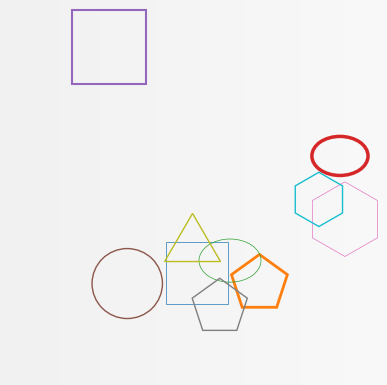[{"shape": "square", "thickness": 0.5, "radius": 0.4, "center": [0.509, 0.292]}, {"shape": "pentagon", "thickness": 2, "radius": 0.38, "center": [0.67, 0.263]}, {"shape": "oval", "thickness": 0.5, "radius": 0.4, "center": [0.594, 0.323]}, {"shape": "oval", "thickness": 2.5, "radius": 0.36, "center": [0.877, 0.595]}, {"shape": "square", "thickness": 1.5, "radius": 0.48, "center": [0.282, 0.879]}, {"shape": "circle", "thickness": 1, "radius": 0.45, "center": [0.328, 0.264]}, {"shape": "hexagon", "thickness": 0.5, "radius": 0.48, "center": [0.89, 0.431]}, {"shape": "pentagon", "thickness": 1, "radius": 0.37, "center": [0.567, 0.202]}, {"shape": "triangle", "thickness": 1, "radius": 0.42, "center": [0.497, 0.362]}, {"shape": "hexagon", "thickness": 1, "radius": 0.35, "center": [0.823, 0.482]}]